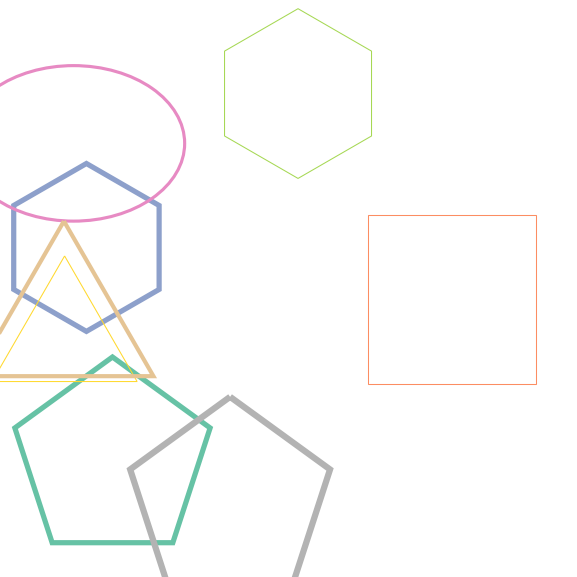[{"shape": "pentagon", "thickness": 2.5, "radius": 0.89, "center": [0.195, 0.203]}, {"shape": "square", "thickness": 0.5, "radius": 0.73, "center": [0.783, 0.48]}, {"shape": "hexagon", "thickness": 2.5, "radius": 0.73, "center": [0.15, 0.571]}, {"shape": "oval", "thickness": 1.5, "radius": 0.96, "center": [0.127, 0.751]}, {"shape": "hexagon", "thickness": 0.5, "radius": 0.73, "center": [0.516, 0.837]}, {"shape": "triangle", "thickness": 0.5, "radius": 0.72, "center": [0.112, 0.411]}, {"shape": "triangle", "thickness": 2, "radius": 0.89, "center": [0.111, 0.437]}, {"shape": "pentagon", "thickness": 3, "radius": 0.91, "center": [0.398, 0.13]}]